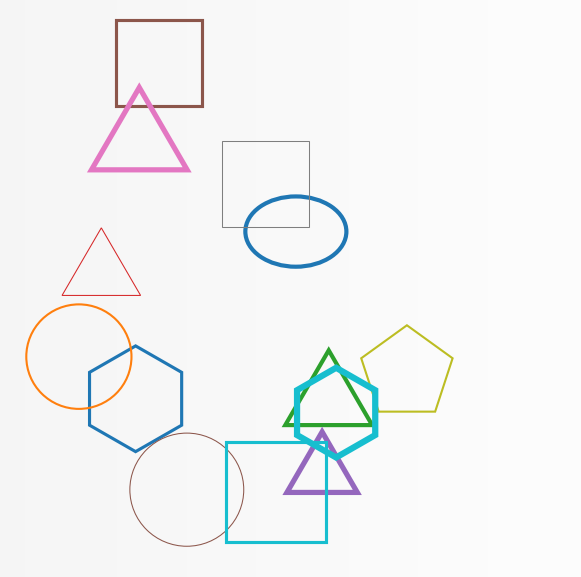[{"shape": "hexagon", "thickness": 1.5, "radius": 0.46, "center": [0.233, 0.309]}, {"shape": "oval", "thickness": 2, "radius": 0.43, "center": [0.509, 0.598]}, {"shape": "circle", "thickness": 1, "radius": 0.45, "center": [0.136, 0.382]}, {"shape": "triangle", "thickness": 2, "radius": 0.43, "center": [0.566, 0.306]}, {"shape": "triangle", "thickness": 0.5, "radius": 0.39, "center": [0.174, 0.527]}, {"shape": "triangle", "thickness": 2.5, "radius": 0.35, "center": [0.554, 0.181]}, {"shape": "circle", "thickness": 0.5, "radius": 0.49, "center": [0.321, 0.151]}, {"shape": "square", "thickness": 1.5, "radius": 0.37, "center": [0.274, 0.89]}, {"shape": "triangle", "thickness": 2.5, "radius": 0.48, "center": [0.24, 0.753]}, {"shape": "square", "thickness": 0.5, "radius": 0.38, "center": [0.457, 0.68]}, {"shape": "pentagon", "thickness": 1, "radius": 0.41, "center": [0.7, 0.353]}, {"shape": "square", "thickness": 1.5, "radius": 0.43, "center": [0.475, 0.147]}, {"shape": "hexagon", "thickness": 3, "radius": 0.39, "center": [0.578, 0.285]}]